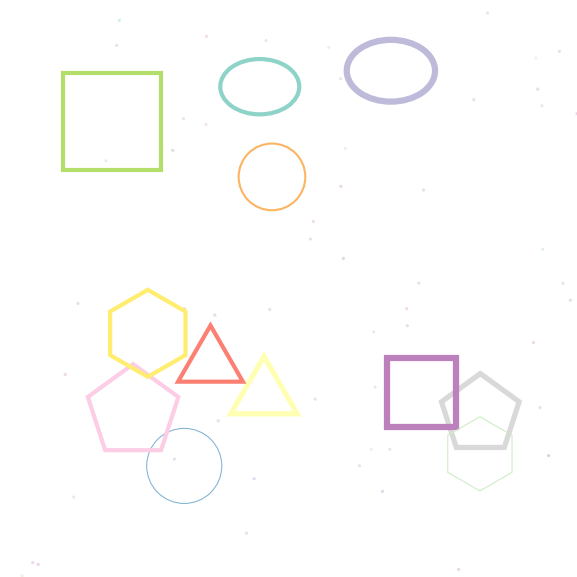[{"shape": "oval", "thickness": 2, "radius": 0.34, "center": [0.45, 0.849]}, {"shape": "triangle", "thickness": 2.5, "radius": 0.33, "center": [0.457, 0.316]}, {"shape": "oval", "thickness": 3, "radius": 0.38, "center": [0.677, 0.877]}, {"shape": "triangle", "thickness": 2, "radius": 0.32, "center": [0.364, 0.371]}, {"shape": "circle", "thickness": 0.5, "radius": 0.33, "center": [0.319, 0.192]}, {"shape": "circle", "thickness": 1, "radius": 0.29, "center": [0.471, 0.693]}, {"shape": "square", "thickness": 2, "radius": 0.42, "center": [0.194, 0.789]}, {"shape": "pentagon", "thickness": 2, "radius": 0.41, "center": [0.23, 0.286]}, {"shape": "pentagon", "thickness": 2.5, "radius": 0.35, "center": [0.832, 0.282]}, {"shape": "square", "thickness": 3, "radius": 0.3, "center": [0.73, 0.32]}, {"shape": "hexagon", "thickness": 0.5, "radius": 0.32, "center": [0.831, 0.213]}, {"shape": "hexagon", "thickness": 2, "radius": 0.38, "center": [0.256, 0.422]}]